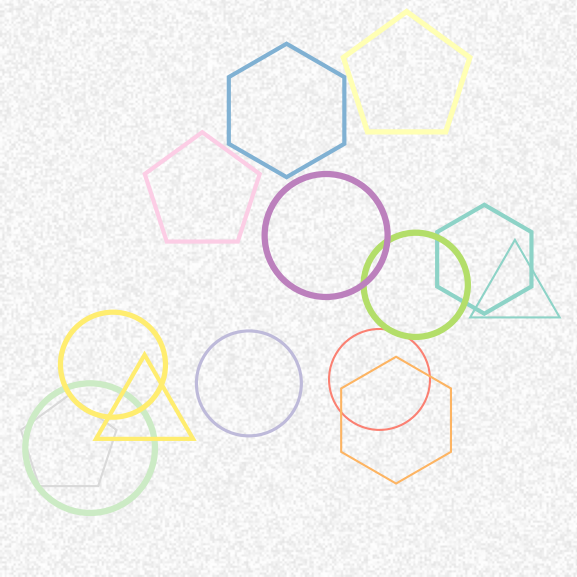[{"shape": "hexagon", "thickness": 2, "radius": 0.47, "center": [0.839, 0.55]}, {"shape": "triangle", "thickness": 1, "radius": 0.45, "center": [0.892, 0.494]}, {"shape": "pentagon", "thickness": 2.5, "radius": 0.58, "center": [0.704, 0.864]}, {"shape": "circle", "thickness": 1.5, "radius": 0.45, "center": [0.431, 0.335]}, {"shape": "circle", "thickness": 1, "radius": 0.44, "center": [0.657, 0.342]}, {"shape": "hexagon", "thickness": 2, "radius": 0.58, "center": [0.496, 0.808]}, {"shape": "hexagon", "thickness": 1, "radius": 0.55, "center": [0.686, 0.272]}, {"shape": "circle", "thickness": 3, "radius": 0.45, "center": [0.72, 0.506]}, {"shape": "pentagon", "thickness": 2, "radius": 0.52, "center": [0.35, 0.666]}, {"shape": "pentagon", "thickness": 1, "radius": 0.43, "center": [0.119, 0.228]}, {"shape": "circle", "thickness": 3, "radius": 0.53, "center": [0.565, 0.591]}, {"shape": "circle", "thickness": 3, "radius": 0.56, "center": [0.156, 0.223]}, {"shape": "triangle", "thickness": 2, "radius": 0.49, "center": [0.25, 0.288]}, {"shape": "circle", "thickness": 2.5, "radius": 0.45, "center": [0.196, 0.368]}]